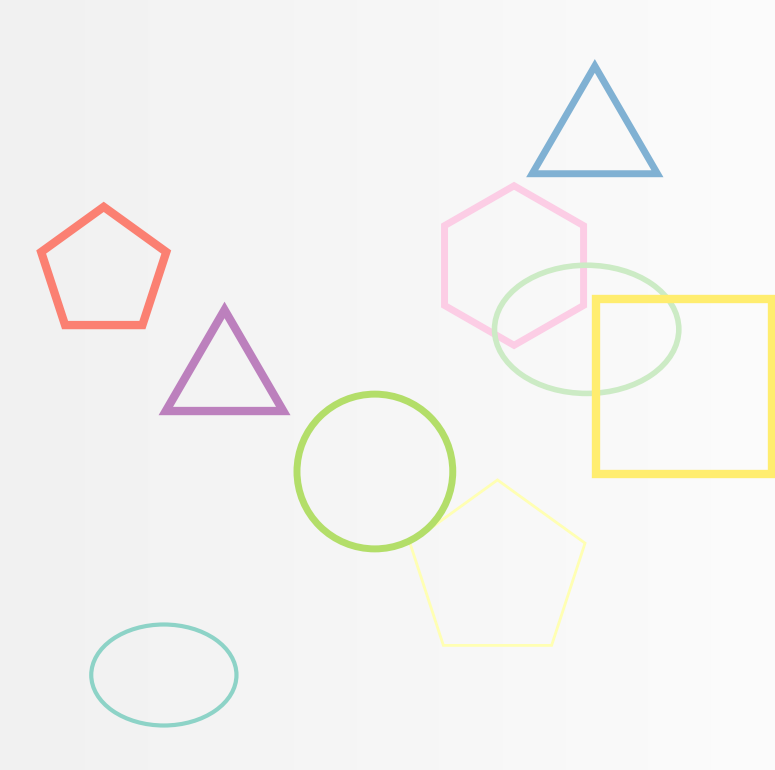[{"shape": "oval", "thickness": 1.5, "radius": 0.47, "center": [0.211, 0.123]}, {"shape": "pentagon", "thickness": 1, "radius": 0.59, "center": [0.642, 0.258]}, {"shape": "pentagon", "thickness": 3, "radius": 0.42, "center": [0.134, 0.646]}, {"shape": "triangle", "thickness": 2.5, "radius": 0.47, "center": [0.767, 0.821]}, {"shape": "circle", "thickness": 2.5, "radius": 0.5, "center": [0.484, 0.388]}, {"shape": "hexagon", "thickness": 2.5, "radius": 0.52, "center": [0.663, 0.655]}, {"shape": "triangle", "thickness": 3, "radius": 0.44, "center": [0.29, 0.51]}, {"shape": "oval", "thickness": 2, "radius": 0.59, "center": [0.757, 0.572]}, {"shape": "square", "thickness": 3, "radius": 0.57, "center": [0.882, 0.498]}]